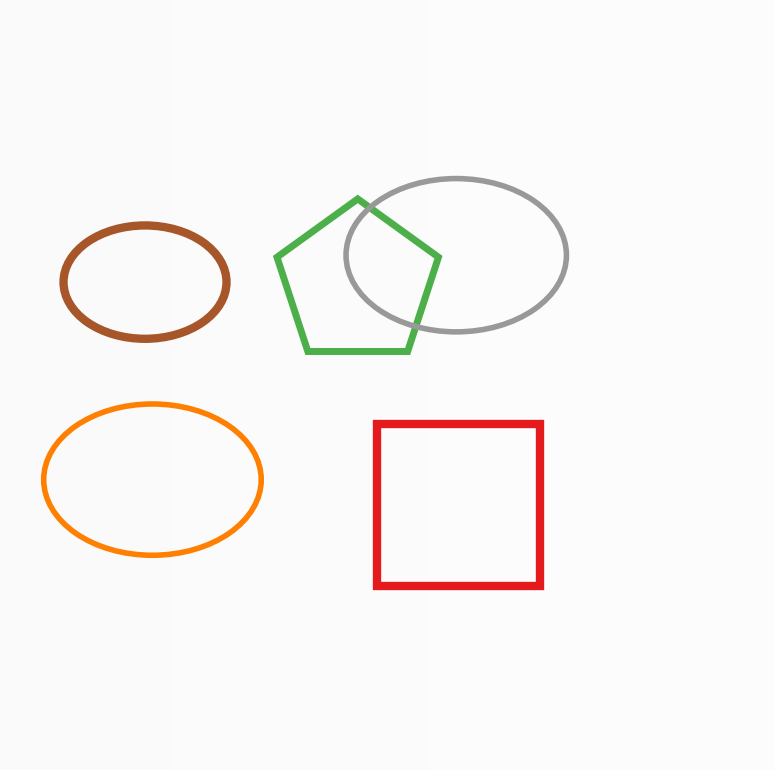[{"shape": "square", "thickness": 3, "radius": 0.53, "center": [0.591, 0.344]}, {"shape": "pentagon", "thickness": 2.5, "radius": 0.55, "center": [0.462, 0.632]}, {"shape": "oval", "thickness": 2, "radius": 0.7, "center": [0.197, 0.377]}, {"shape": "oval", "thickness": 3, "radius": 0.53, "center": [0.187, 0.634]}, {"shape": "oval", "thickness": 2, "radius": 0.71, "center": [0.589, 0.669]}]